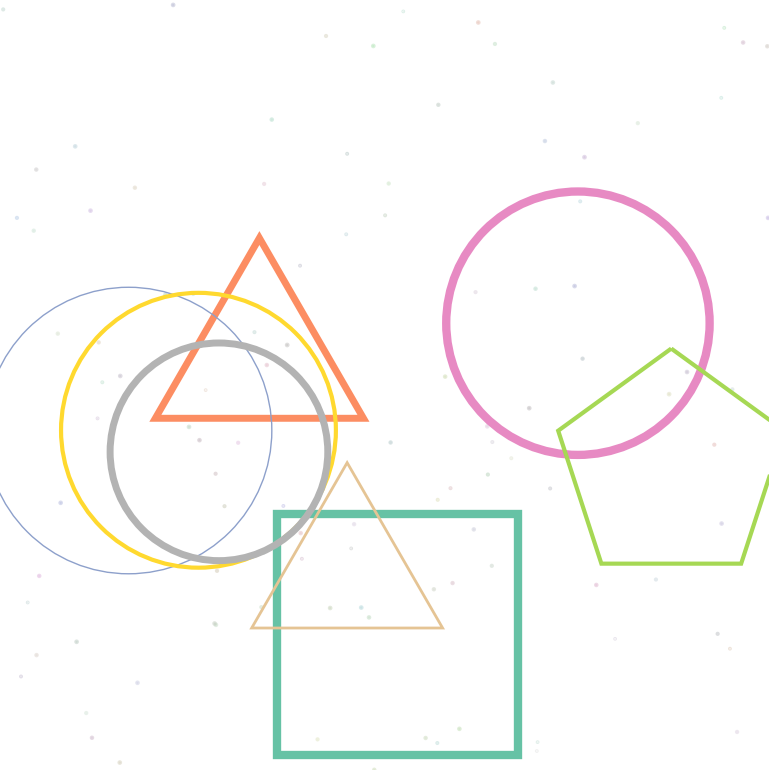[{"shape": "square", "thickness": 3, "radius": 0.78, "center": [0.517, 0.176]}, {"shape": "triangle", "thickness": 2.5, "radius": 0.78, "center": [0.337, 0.535]}, {"shape": "circle", "thickness": 0.5, "radius": 0.93, "center": [0.167, 0.441]}, {"shape": "circle", "thickness": 3, "radius": 0.86, "center": [0.751, 0.58]}, {"shape": "pentagon", "thickness": 1.5, "radius": 0.77, "center": [0.872, 0.393]}, {"shape": "circle", "thickness": 1.5, "radius": 0.89, "center": [0.258, 0.441]}, {"shape": "triangle", "thickness": 1, "radius": 0.72, "center": [0.451, 0.256]}, {"shape": "circle", "thickness": 2.5, "radius": 0.71, "center": [0.284, 0.413]}]